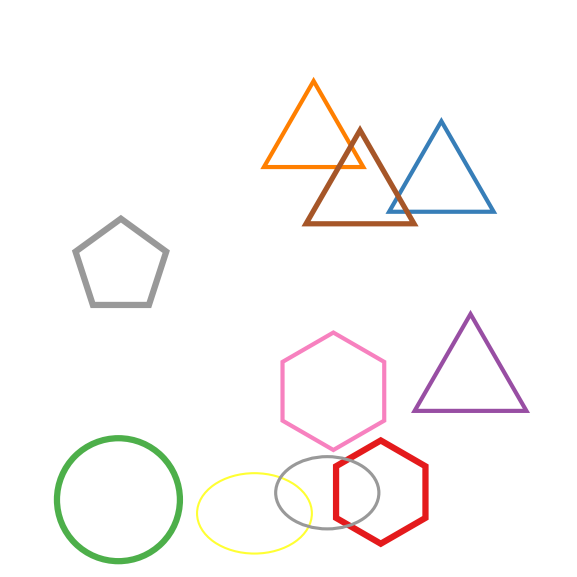[{"shape": "hexagon", "thickness": 3, "radius": 0.45, "center": [0.659, 0.147]}, {"shape": "triangle", "thickness": 2, "radius": 0.52, "center": [0.764, 0.685]}, {"shape": "circle", "thickness": 3, "radius": 0.53, "center": [0.205, 0.134]}, {"shape": "triangle", "thickness": 2, "radius": 0.56, "center": [0.815, 0.344]}, {"shape": "triangle", "thickness": 2, "radius": 0.5, "center": [0.543, 0.76]}, {"shape": "oval", "thickness": 1, "radius": 0.5, "center": [0.441, 0.11]}, {"shape": "triangle", "thickness": 2.5, "radius": 0.54, "center": [0.623, 0.666]}, {"shape": "hexagon", "thickness": 2, "radius": 0.51, "center": [0.577, 0.322]}, {"shape": "pentagon", "thickness": 3, "radius": 0.41, "center": [0.209, 0.538]}, {"shape": "oval", "thickness": 1.5, "radius": 0.45, "center": [0.567, 0.146]}]